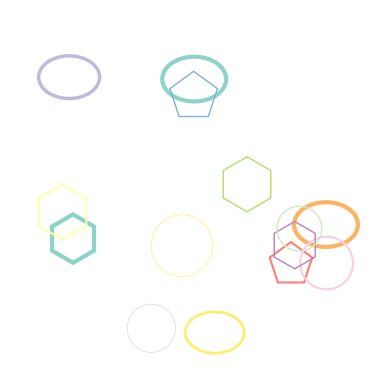[{"shape": "hexagon", "thickness": 3, "radius": 0.31, "center": [0.19, 0.38]}, {"shape": "oval", "thickness": 3, "radius": 0.42, "center": [0.504, 0.795]}, {"shape": "hexagon", "thickness": 1.5, "radius": 0.36, "center": [0.162, 0.449]}, {"shape": "oval", "thickness": 2.5, "radius": 0.4, "center": [0.18, 0.8]}, {"shape": "pentagon", "thickness": 1.5, "radius": 0.29, "center": [0.756, 0.313]}, {"shape": "pentagon", "thickness": 1, "radius": 0.32, "center": [0.503, 0.75]}, {"shape": "oval", "thickness": 3, "radius": 0.41, "center": [0.847, 0.417]}, {"shape": "hexagon", "thickness": 1, "radius": 0.36, "center": [0.642, 0.521]}, {"shape": "circle", "thickness": 1.5, "radius": 0.34, "center": [0.848, 0.317]}, {"shape": "circle", "thickness": 0.5, "radius": 0.31, "center": [0.393, 0.147]}, {"shape": "hexagon", "thickness": 1, "radius": 0.31, "center": [0.766, 0.363]}, {"shape": "circle", "thickness": 1, "radius": 0.29, "center": [0.778, 0.406]}, {"shape": "circle", "thickness": 0.5, "radius": 0.4, "center": [0.472, 0.362]}, {"shape": "oval", "thickness": 2, "radius": 0.38, "center": [0.558, 0.136]}]